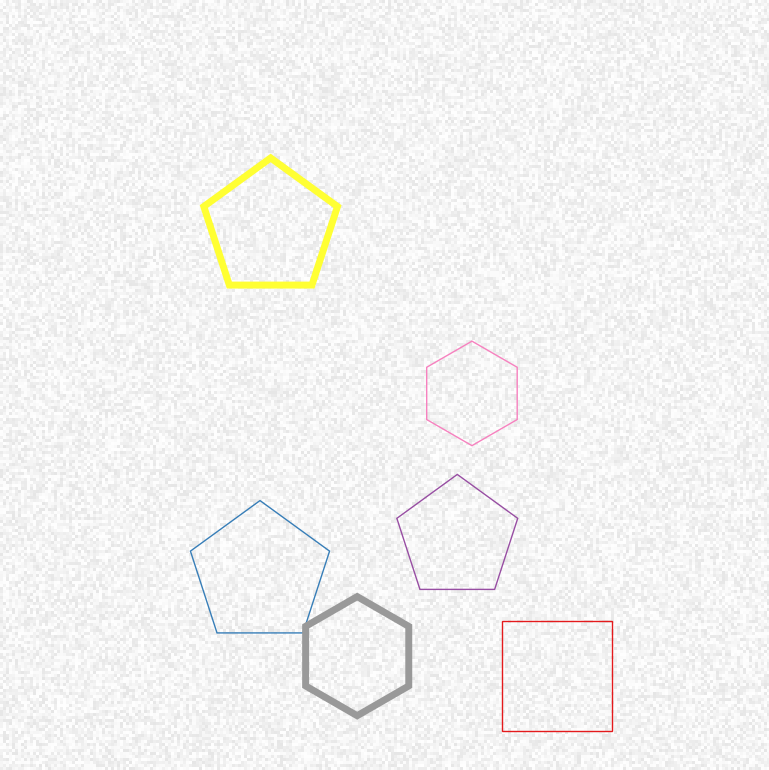[{"shape": "square", "thickness": 0.5, "radius": 0.36, "center": [0.723, 0.122]}, {"shape": "pentagon", "thickness": 0.5, "radius": 0.48, "center": [0.338, 0.255]}, {"shape": "pentagon", "thickness": 0.5, "radius": 0.41, "center": [0.594, 0.301]}, {"shape": "pentagon", "thickness": 2.5, "radius": 0.46, "center": [0.351, 0.704]}, {"shape": "hexagon", "thickness": 0.5, "radius": 0.34, "center": [0.613, 0.489]}, {"shape": "hexagon", "thickness": 2.5, "radius": 0.39, "center": [0.464, 0.148]}]